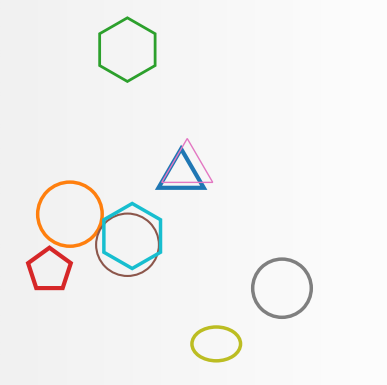[{"shape": "triangle", "thickness": 3, "radius": 0.34, "center": [0.467, 0.546]}, {"shape": "circle", "thickness": 2.5, "radius": 0.42, "center": [0.18, 0.444]}, {"shape": "hexagon", "thickness": 2, "radius": 0.41, "center": [0.329, 0.871]}, {"shape": "pentagon", "thickness": 3, "radius": 0.29, "center": [0.128, 0.299]}, {"shape": "circle", "thickness": 1.5, "radius": 0.41, "center": [0.329, 0.364]}, {"shape": "triangle", "thickness": 1, "radius": 0.38, "center": [0.483, 0.564]}, {"shape": "circle", "thickness": 2.5, "radius": 0.38, "center": [0.728, 0.251]}, {"shape": "oval", "thickness": 2.5, "radius": 0.31, "center": [0.558, 0.107]}, {"shape": "hexagon", "thickness": 2.5, "radius": 0.42, "center": [0.341, 0.387]}]